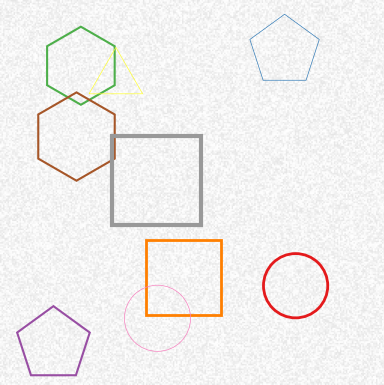[{"shape": "circle", "thickness": 2, "radius": 0.42, "center": [0.768, 0.258]}, {"shape": "pentagon", "thickness": 0.5, "radius": 0.47, "center": [0.739, 0.868]}, {"shape": "hexagon", "thickness": 1.5, "radius": 0.51, "center": [0.21, 0.829]}, {"shape": "pentagon", "thickness": 1.5, "radius": 0.5, "center": [0.139, 0.106]}, {"shape": "square", "thickness": 2, "radius": 0.49, "center": [0.476, 0.279]}, {"shape": "triangle", "thickness": 0.5, "radius": 0.4, "center": [0.301, 0.797]}, {"shape": "hexagon", "thickness": 1.5, "radius": 0.57, "center": [0.199, 0.645]}, {"shape": "circle", "thickness": 0.5, "radius": 0.43, "center": [0.409, 0.173]}, {"shape": "square", "thickness": 3, "radius": 0.57, "center": [0.407, 0.531]}]